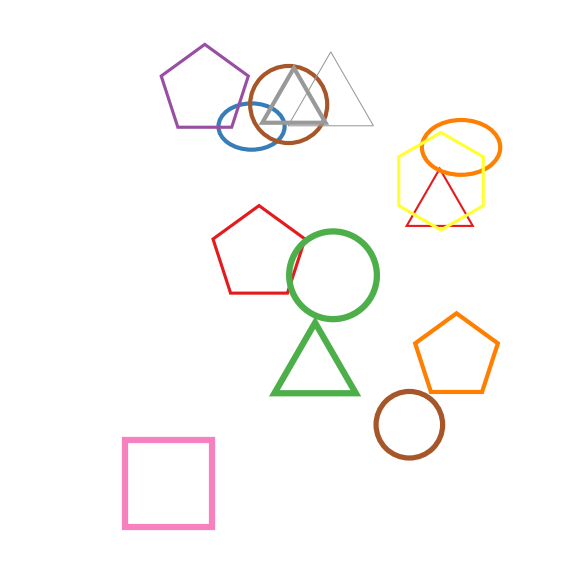[{"shape": "triangle", "thickness": 1, "radius": 0.33, "center": [0.761, 0.641]}, {"shape": "pentagon", "thickness": 1.5, "radius": 0.42, "center": [0.449, 0.559]}, {"shape": "oval", "thickness": 2, "radius": 0.29, "center": [0.436, 0.78]}, {"shape": "triangle", "thickness": 3, "radius": 0.41, "center": [0.546, 0.359]}, {"shape": "circle", "thickness": 3, "radius": 0.38, "center": [0.577, 0.522]}, {"shape": "pentagon", "thickness": 1.5, "radius": 0.4, "center": [0.355, 0.843]}, {"shape": "pentagon", "thickness": 2, "radius": 0.38, "center": [0.79, 0.381]}, {"shape": "oval", "thickness": 2, "radius": 0.34, "center": [0.798, 0.744]}, {"shape": "hexagon", "thickness": 1.5, "radius": 0.42, "center": [0.764, 0.685]}, {"shape": "circle", "thickness": 2, "radius": 0.33, "center": [0.5, 0.818]}, {"shape": "circle", "thickness": 2.5, "radius": 0.29, "center": [0.709, 0.264]}, {"shape": "square", "thickness": 3, "radius": 0.37, "center": [0.292, 0.162]}, {"shape": "triangle", "thickness": 0.5, "radius": 0.43, "center": [0.573, 0.824]}, {"shape": "triangle", "thickness": 2, "radius": 0.32, "center": [0.509, 0.818]}]